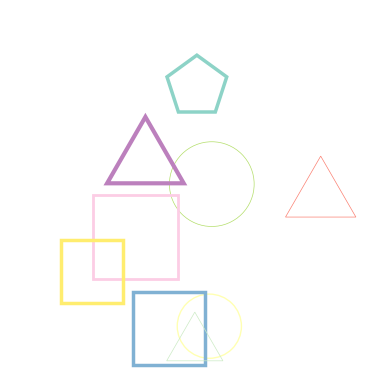[{"shape": "pentagon", "thickness": 2.5, "radius": 0.41, "center": [0.511, 0.775]}, {"shape": "circle", "thickness": 1, "radius": 0.42, "center": [0.544, 0.153]}, {"shape": "triangle", "thickness": 0.5, "radius": 0.53, "center": [0.833, 0.489]}, {"shape": "square", "thickness": 2.5, "radius": 0.47, "center": [0.439, 0.146]}, {"shape": "circle", "thickness": 0.5, "radius": 0.55, "center": [0.55, 0.522]}, {"shape": "square", "thickness": 2, "radius": 0.55, "center": [0.352, 0.385]}, {"shape": "triangle", "thickness": 3, "radius": 0.57, "center": [0.378, 0.581]}, {"shape": "triangle", "thickness": 0.5, "radius": 0.42, "center": [0.506, 0.105]}, {"shape": "square", "thickness": 2.5, "radius": 0.41, "center": [0.239, 0.295]}]